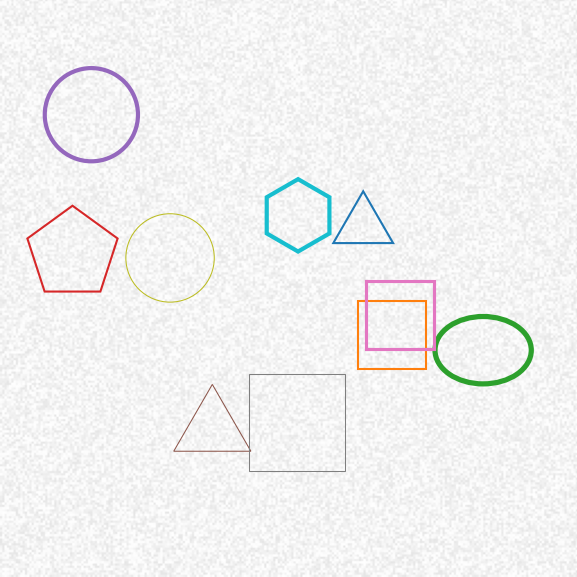[{"shape": "triangle", "thickness": 1, "radius": 0.3, "center": [0.629, 0.608]}, {"shape": "square", "thickness": 1, "radius": 0.29, "center": [0.679, 0.42]}, {"shape": "oval", "thickness": 2.5, "radius": 0.42, "center": [0.837, 0.393]}, {"shape": "pentagon", "thickness": 1, "radius": 0.41, "center": [0.126, 0.561]}, {"shape": "circle", "thickness": 2, "radius": 0.4, "center": [0.158, 0.801]}, {"shape": "triangle", "thickness": 0.5, "radius": 0.39, "center": [0.368, 0.256]}, {"shape": "square", "thickness": 1.5, "radius": 0.29, "center": [0.693, 0.454]}, {"shape": "square", "thickness": 0.5, "radius": 0.42, "center": [0.514, 0.267]}, {"shape": "circle", "thickness": 0.5, "radius": 0.38, "center": [0.294, 0.552]}, {"shape": "hexagon", "thickness": 2, "radius": 0.31, "center": [0.516, 0.626]}]